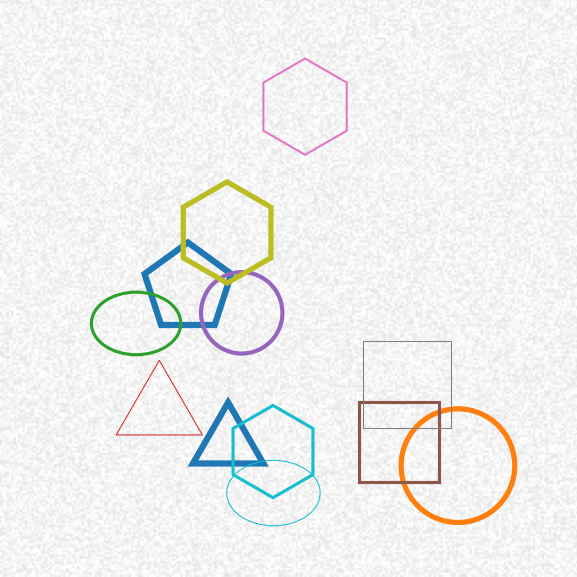[{"shape": "triangle", "thickness": 3, "radius": 0.35, "center": [0.395, 0.232]}, {"shape": "pentagon", "thickness": 3, "radius": 0.39, "center": [0.325, 0.5]}, {"shape": "circle", "thickness": 2.5, "radius": 0.49, "center": [0.793, 0.193]}, {"shape": "oval", "thickness": 1.5, "radius": 0.39, "center": [0.236, 0.439]}, {"shape": "triangle", "thickness": 0.5, "radius": 0.43, "center": [0.276, 0.289]}, {"shape": "circle", "thickness": 2, "radius": 0.35, "center": [0.419, 0.457]}, {"shape": "square", "thickness": 1.5, "radius": 0.35, "center": [0.691, 0.234]}, {"shape": "hexagon", "thickness": 1, "radius": 0.42, "center": [0.528, 0.814]}, {"shape": "square", "thickness": 0.5, "radius": 0.38, "center": [0.705, 0.333]}, {"shape": "hexagon", "thickness": 2.5, "radius": 0.44, "center": [0.393, 0.597]}, {"shape": "hexagon", "thickness": 1.5, "radius": 0.4, "center": [0.473, 0.217]}, {"shape": "oval", "thickness": 0.5, "radius": 0.4, "center": [0.473, 0.145]}]